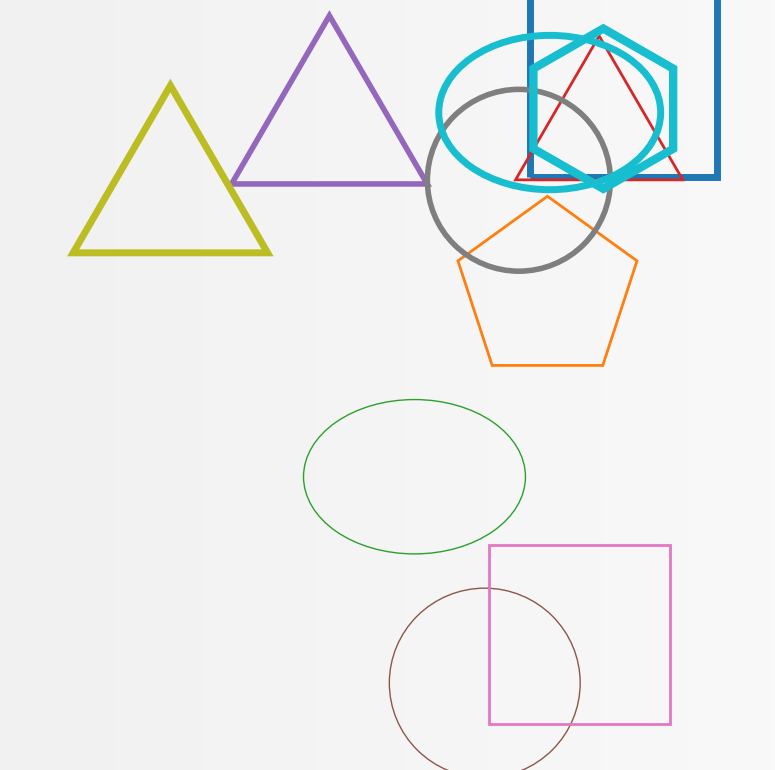[{"shape": "square", "thickness": 2.5, "radius": 0.6, "center": [0.804, 0.89]}, {"shape": "pentagon", "thickness": 1, "radius": 0.61, "center": [0.706, 0.624]}, {"shape": "oval", "thickness": 0.5, "radius": 0.72, "center": [0.535, 0.381]}, {"shape": "triangle", "thickness": 1, "radius": 0.62, "center": [0.773, 0.829]}, {"shape": "triangle", "thickness": 2, "radius": 0.73, "center": [0.425, 0.834]}, {"shape": "circle", "thickness": 0.5, "radius": 0.62, "center": [0.625, 0.113]}, {"shape": "square", "thickness": 1, "radius": 0.58, "center": [0.748, 0.176]}, {"shape": "circle", "thickness": 2, "radius": 0.59, "center": [0.67, 0.766]}, {"shape": "triangle", "thickness": 2.5, "radius": 0.72, "center": [0.22, 0.744]}, {"shape": "hexagon", "thickness": 3, "radius": 0.52, "center": [0.778, 0.859]}, {"shape": "oval", "thickness": 2.5, "radius": 0.72, "center": [0.709, 0.854]}]